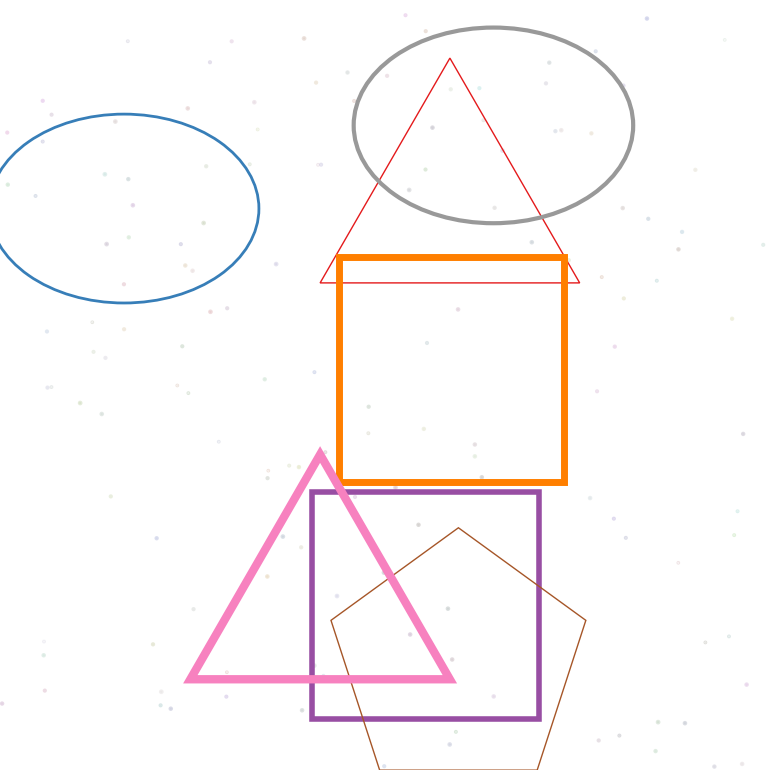[{"shape": "triangle", "thickness": 0.5, "radius": 0.97, "center": [0.584, 0.73]}, {"shape": "oval", "thickness": 1, "radius": 0.88, "center": [0.161, 0.729]}, {"shape": "square", "thickness": 2, "radius": 0.74, "center": [0.553, 0.213]}, {"shape": "square", "thickness": 2.5, "radius": 0.73, "center": [0.587, 0.52]}, {"shape": "pentagon", "thickness": 0.5, "radius": 0.87, "center": [0.595, 0.141]}, {"shape": "triangle", "thickness": 3, "radius": 0.97, "center": [0.416, 0.215]}, {"shape": "oval", "thickness": 1.5, "radius": 0.91, "center": [0.641, 0.837]}]